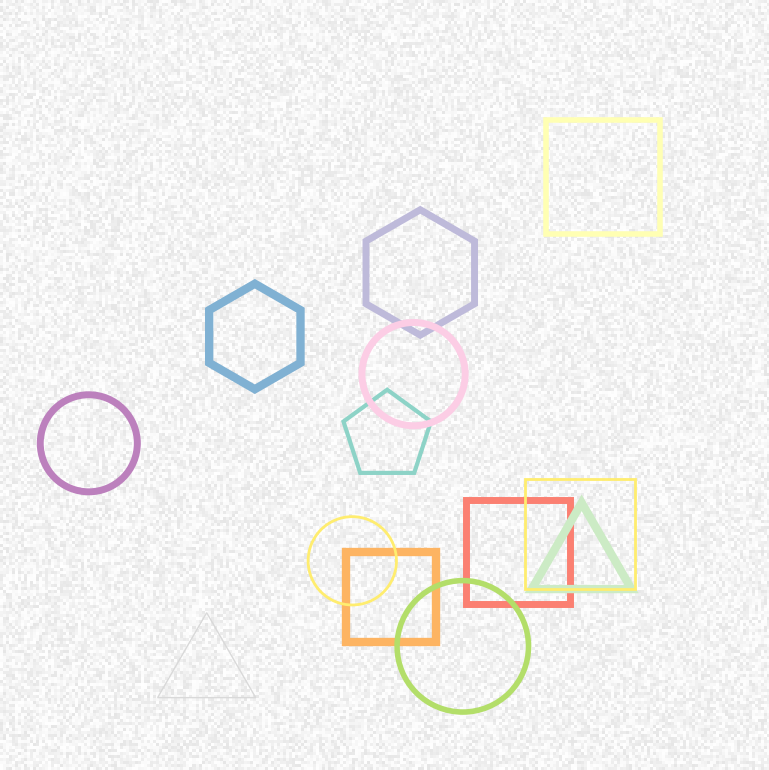[{"shape": "pentagon", "thickness": 1.5, "radius": 0.3, "center": [0.503, 0.434]}, {"shape": "square", "thickness": 2, "radius": 0.37, "center": [0.783, 0.77]}, {"shape": "hexagon", "thickness": 2.5, "radius": 0.41, "center": [0.546, 0.646]}, {"shape": "square", "thickness": 2.5, "radius": 0.33, "center": [0.673, 0.283]}, {"shape": "hexagon", "thickness": 3, "radius": 0.34, "center": [0.331, 0.563]}, {"shape": "square", "thickness": 3, "radius": 0.29, "center": [0.508, 0.225]}, {"shape": "circle", "thickness": 2, "radius": 0.43, "center": [0.601, 0.161]}, {"shape": "circle", "thickness": 2.5, "radius": 0.34, "center": [0.537, 0.514]}, {"shape": "triangle", "thickness": 0.5, "radius": 0.37, "center": [0.268, 0.131]}, {"shape": "circle", "thickness": 2.5, "radius": 0.32, "center": [0.115, 0.424]}, {"shape": "triangle", "thickness": 3, "radius": 0.37, "center": [0.755, 0.272]}, {"shape": "square", "thickness": 1, "radius": 0.36, "center": [0.753, 0.307]}, {"shape": "circle", "thickness": 1, "radius": 0.29, "center": [0.458, 0.272]}]